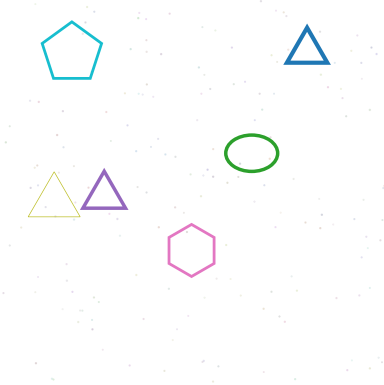[{"shape": "triangle", "thickness": 3, "radius": 0.3, "center": [0.798, 0.867]}, {"shape": "oval", "thickness": 2.5, "radius": 0.34, "center": [0.654, 0.602]}, {"shape": "triangle", "thickness": 2.5, "radius": 0.32, "center": [0.271, 0.491]}, {"shape": "hexagon", "thickness": 2, "radius": 0.34, "center": [0.498, 0.349]}, {"shape": "triangle", "thickness": 0.5, "radius": 0.39, "center": [0.141, 0.476]}, {"shape": "pentagon", "thickness": 2, "radius": 0.41, "center": [0.187, 0.862]}]